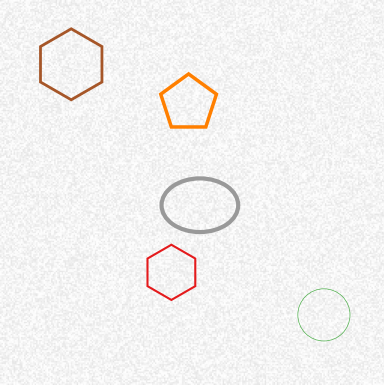[{"shape": "hexagon", "thickness": 1.5, "radius": 0.36, "center": [0.445, 0.293]}, {"shape": "circle", "thickness": 0.5, "radius": 0.34, "center": [0.841, 0.182]}, {"shape": "pentagon", "thickness": 2.5, "radius": 0.38, "center": [0.49, 0.732]}, {"shape": "hexagon", "thickness": 2, "radius": 0.46, "center": [0.185, 0.833]}, {"shape": "oval", "thickness": 3, "radius": 0.5, "center": [0.519, 0.467]}]